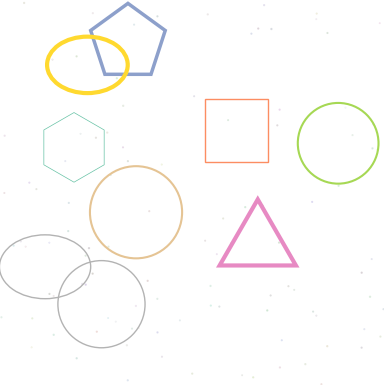[{"shape": "hexagon", "thickness": 0.5, "radius": 0.45, "center": [0.192, 0.617]}, {"shape": "square", "thickness": 1, "radius": 0.41, "center": [0.614, 0.661]}, {"shape": "pentagon", "thickness": 2.5, "radius": 0.51, "center": [0.332, 0.889]}, {"shape": "triangle", "thickness": 3, "radius": 0.57, "center": [0.669, 0.368]}, {"shape": "circle", "thickness": 1.5, "radius": 0.52, "center": [0.878, 0.628]}, {"shape": "oval", "thickness": 3, "radius": 0.52, "center": [0.227, 0.831]}, {"shape": "circle", "thickness": 1.5, "radius": 0.6, "center": [0.353, 0.449]}, {"shape": "circle", "thickness": 1, "radius": 0.57, "center": [0.264, 0.21]}, {"shape": "oval", "thickness": 1, "radius": 0.59, "center": [0.117, 0.307]}]